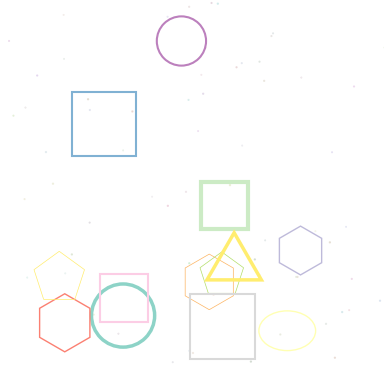[{"shape": "circle", "thickness": 2.5, "radius": 0.41, "center": [0.32, 0.18]}, {"shape": "oval", "thickness": 1, "radius": 0.37, "center": [0.746, 0.141]}, {"shape": "hexagon", "thickness": 1, "radius": 0.32, "center": [0.781, 0.349]}, {"shape": "hexagon", "thickness": 1, "radius": 0.38, "center": [0.168, 0.162]}, {"shape": "square", "thickness": 1.5, "radius": 0.42, "center": [0.27, 0.677]}, {"shape": "hexagon", "thickness": 0.5, "radius": 0.36, "center": [0.544, 0.268]}, {"shape": "pentagon", "thickness": 0.5, "radius": 0.3, "center": [0.576, 0.286]}, {"shape": "square", "thickness": 1.5, "radius": 0.31, "center": [0.323, 0.226]}, {"shape": "square", "thickness": 1.5, "radius": 0.42, "center": [0.578, 0.151]}, {"shape": "circle", "thickness": 1.5, "radius": 0.32, "center": [0.471, 0.894]}, {"shape": "square", "thickness": 3, "radius": 0.31, "center": [0.583, 0.466]}, {"shape": "pentagon", "thickness": 0.5, "radius": 0.34, "center": [0.154, 0.278]}, {"shape": "triangle", "thickness": 2.5, "radius": 0.41, "center": [0.608, 0.314]}]